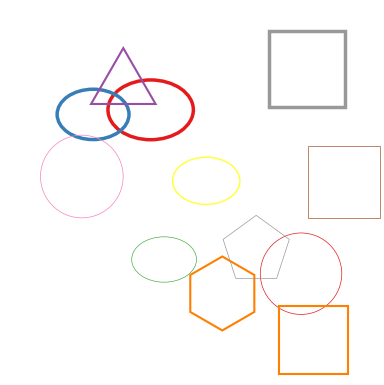[{"shape": "oval", "thickness": 2.5, "radius": 0.55, "center": [0.391, 0.715]}, {"shape": "circle", "thickness": 0.5, "radius": 0.53, "center": [0.782, 0.289]}, {"shape": "oval", "thickness": 2.5, "radius": 0.47, "center": [0.242, 0.703]}, {"shape": "oval", "thickness": 0.5, "radius": 0.42, "center": [0.426, 0.326]}, {"shape": "triangle", "thickness": 1.5, "radius": 0.48, "center": [0.32, 0.778]}, {"shape": "square", "thickness": 1.5, "radius": 0.44, "center": [0.814, 0.116]}, {"shape": "hexagon", "thickness": 1.5, "radius": 0.48, "center": [0.577, 0.238]}, {"shape": "oval", "thickness": 1, "radius": 0.44, "center": [0.536, 0.53]}, {"shape": "square", "thickness": 0.5, "radius": 0.47, "center": [0.894, 0.527]}, {"shape": "circle", "thickness": 0.5, "radius": 0.54, "center": [0.213, 0.542]}, {"shape": "pentagon", "thickness": 0.5, "radius": 0.45, "center": [0.665, 0.35]}, {"shape": "square", "thickness": 2.5, "radius": 0.5, "center": [0.798, 0.821]}]